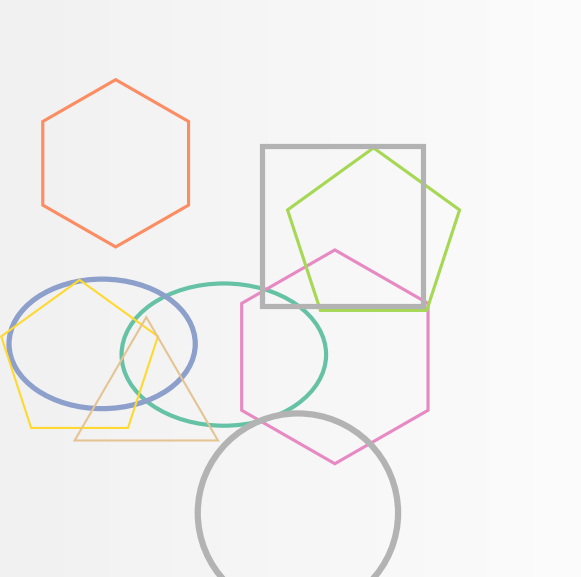[{"shape": "oval", "thickness": 2, "radius": 0.88, "center": [0.385, 0.385]}, {"shape": "hexagon", "thickness": 1.5, "radius": 0.72, "center": [0.199, 0.716]}, {"shape": "oval", "thickness": 2.5, "radius": 0.8, "center": [0.176, 0.404]}, {"shape": "hexagon", "thickness": 1.5, "radius": 0.93, "center": [0.576, 0.381]}, {"shape": "pentagon", "thickness": 1.5, "radius": 0.78, "center": [0.643, 0.588]}, {"shape": "pentagon", "thickness": 1, "radius": 0.71, "center": [0.137, 0.373]}, {"shape": "triangle", "thickness": 1, "radius": 0.71, "center": [0.252, 0.308]}, {"shape": "square", "thickness": 2.5, "radius": 0.69, "center": [0.589, 0.608]}, {"shape": "circle", "thickness": 3, "radius": 0.86, "center": [0.513, 0.111]}]